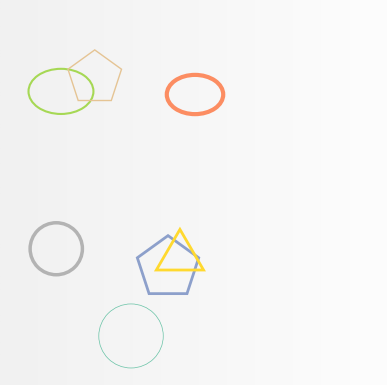[{"shape": "circle", "thickness": 0.5, "radius": 0.42, "center": [0.338, 0.127]}, {"shape": "oval", "thickness": 3, "radius": 0.36, "center": [0.503, 0.755]}, {"shape": "pentagon", "thickness": 2, "radius": 0.42, "center": [0.434, 0.305]}, {"shape": "oval", "thickness": 1.5, "radius": 0.42, "center": [0.157, 0.763]}, {"shape": "triangle", "thickness": 2, "radius": 0.35, "center": [0.464, 0.334]}, {"shape": "pentagon", "thickness": 1, "radius": 0.36, "center": [0.244, 0.798]}, {"shape": "circle", "thickness": 2.5, "radius": 0.34, "center": [0.145, 0.354]}]